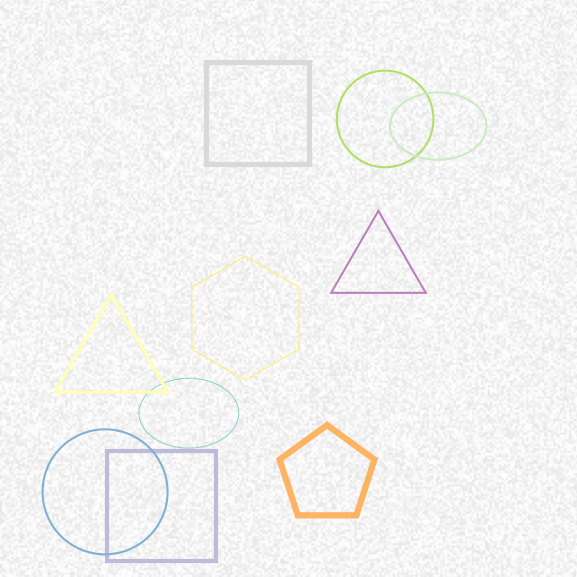[{"shape": "oval", "thickness": 0.5, "radius": 0.43, "center": [0.327, 0.284]}, {"shape": "triangle", "thickness": 1.5, "radius": 0.56, "center": [0.193, 0.376]}, {"shape": "square", "thickness": 2, "radius": 0.47, "center": [0.279, 0.123]}, {"shape": "circle", "thickness": 1, "radius": 0.54, "center": [0.182, 0.147]}, {"shape": "pentagon", "thickness": 3, "radius": 0.43, "center": [0.566, 0.177]}, {"shape": "circle", "thickness": 1, "radius": 0.42, "center": [0.667, 0.793]}, {"shape": "square", "thickness": 2.5, "radius": 0.44, "center": [0.446, 0.803]}, {"shape": "triangle", "thickness": 1, "radius": 0.47, "center": [0.655, 0.539]}, {"shape": "oval", "thickness": 1, "radius": 0.42, "center": [0.759, 0.781]}, {"shape": "hexagon", "thickness": 0.5, "radius": 0.54, "center": [0.425, 0.448]}]